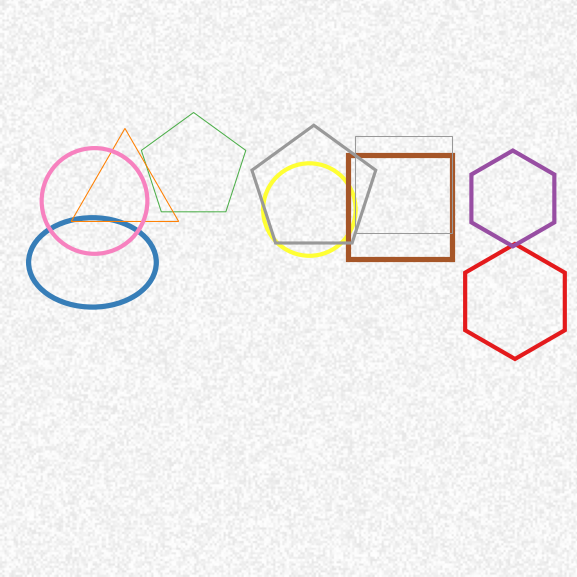[{"shape": "hexagon", "thickness": 2, "radius": 0.5, "center": [0.892, 0.477]}, {"shape": "oval", "thickness": 2.5, "radius": 0.55, "center": [0.16, 0.545]}, {"shape": "pentagon", "thickness": 0.5, "radius": 0.48, "center": [0.335, 0.709]}, {"shape": "hexagon", "thickness": 2, "radius": 0.41, "center": [0.888, 0.656]}, {"shape": "triangle", "thickness": 0.5, "radius": 0.54, "center": [0.216, 0.669]}, {"shape": "circle", "thickness": 2, "radius": 0.4, "center": [0.536, 0.636]}, {"shape": "square", "thickness": 2.5, "radius": 0.45, "center": [0.693, 0.64]}, {"shape": "circle", "thickness": 2, "radius": 0.46, "center": [0.164, 0.651]}, {"shape": "square", "thickness": 0.5, "radius": 0.42, "center": [0.699, 0.68]}, {"shape": "pentagon", "thickness": 1.5, "radius": 0.56, "center": [0.543, 0.67]}]